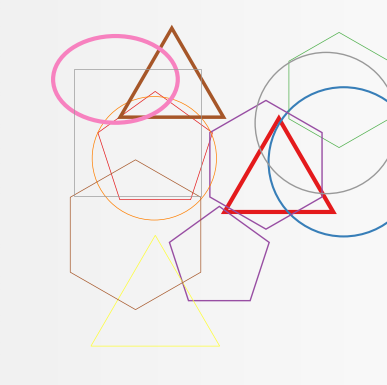[{"shape": "triangle", "thickness": 3, "radius": 0.81, "center": [0.72, 0.53]}, {"shape": "pentagon", "thickness": 0.5, "radius": 0.78, "center": [0.401, 0.607]}, {"shape": "circle", "thickness": 1.5, "radius": 0.97, "center": [0.887, 0.58]}, {"shape": "hexagon", "thickness": 0.5, "radius": 0.75, "center": [0.875, 0.766]}, {"shape": "hexagon", "thickness": 1, "radius": 0.84, "center": [0.686, 0.572]}, {"shape": "pentagon", "thickness": 1, "radius": 0.68, "center": [0.566, 0.329]}, {"shape": "circle", "thickness": 0.5, "radius": 0.8, "center": [0.398, 0.589]}, {"shape": "triangle", "thickness": 0.5, "radius": 0.96, "center": [0.401, 0.197]}, {"shape": "triangle", "thickness": 2.5, "radius": 0.77, "center": [0.443, 0.773]}, {"shape": "hexagon", "thickness": 0.5, "radius": 0.97, "center": [0.35, 0.39]}, {"shape": "oval", "thickness": 3, "radius": 0.8, "center": [0.298, 0.794]}, {"shape": "square", "thickness": 0.5, "radius": 0.82, "center": [0.355, 0.656]}, {"shape": "circle", "thickness": 1, "radius": 0.92, "center": [0.842, 0.68]}]